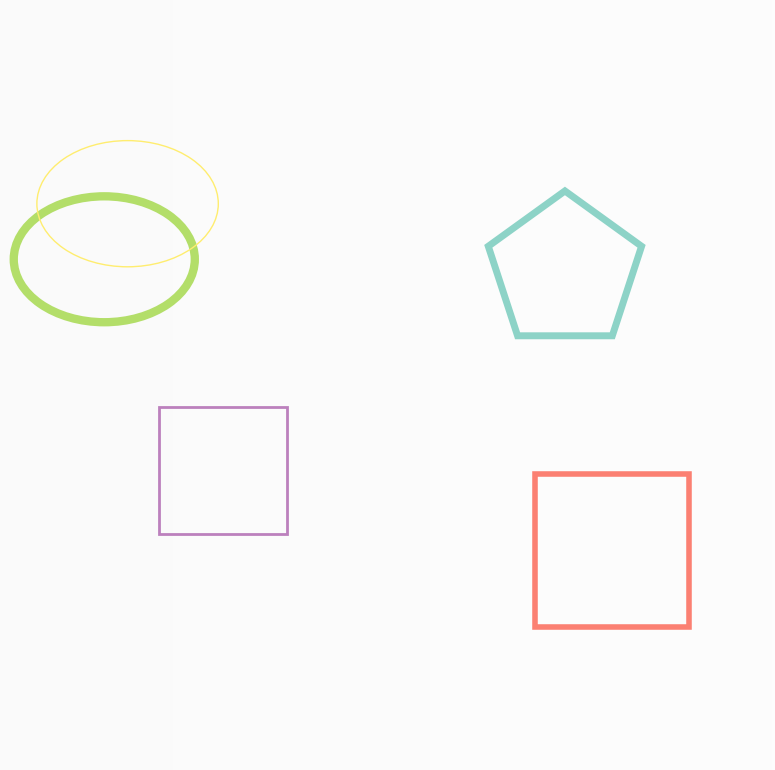[{"shape": "pentagon", "thickness": 2.5, "radius": 0.52, "center": [0.729, 0.648]}, {"shape": "square", "thickness": 2, "radius": 0.49, "center": [0.79, 0.285]}, {"shape": "oval", "thickness": 3, "radius": 0.58, "center": [0.135, 0.663]}, {"shape": "square", "thickness": 1, "radius": 0.41, "center": [0.288, 0.389]}, {"shape": "oval", "thickness": 0.5, "radius": 0.59, "center": [0.165, 0.735]}]